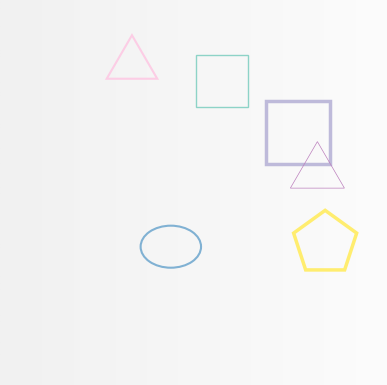[{"shape": "square", "thickness": 1, "radius": 0.34, "center": [0.573, 0.79]}, {"shape": "square", "thickness": 2.5, "radius": 0.41, "center": [0.769, 0.655]}, {"shape": "oval", "thickness": 1.5, "radius": 0.39, "center": [0.441, 0.359]}, {"shape": "triangle", "thickness": 1.5, "radius": 0.38, "center": [0.341, 0.833]}, {"shape": "triangle", "thickness": 0.5, "radius": 0.4, "center": [0.819, 0.552]}, {"shape": "pentagon", "thickness": 2.5, "radius": 0.43, "center": [0.839, 0.368]}]